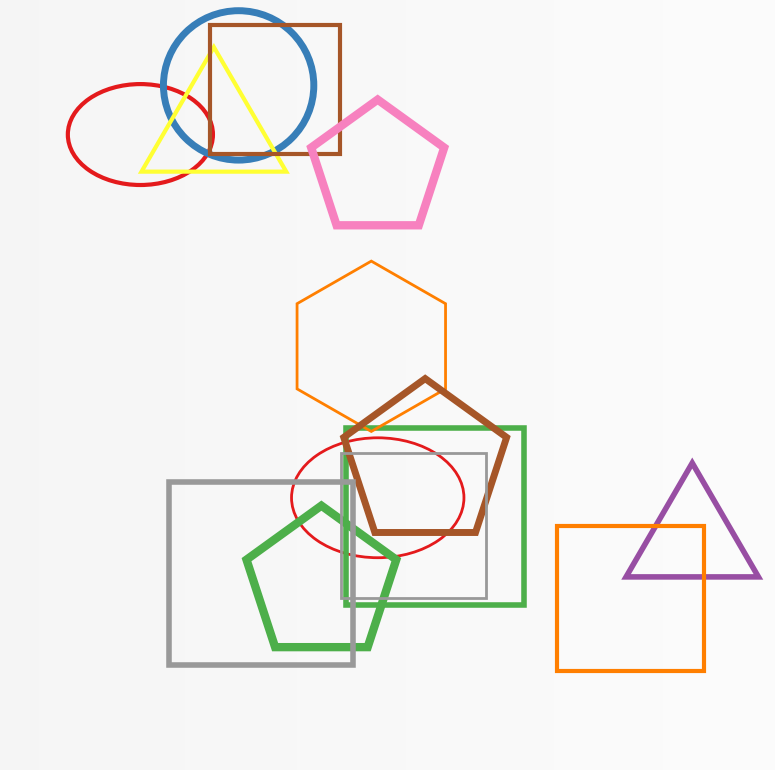[{"shape": "oval", "thickness": 1, "radius": 0.56, "center": [0.487, 0.354]}, {"shape": "oval", "thickness": 1.5, "radius": 0.47, "center": [0.181, 0.825]}, {"shape": "circle", "thickness": 2.5, "radius": 0.49, "center": [0.308, 0.889]}, {"shape": "pentagon", "thickness": 3, "radius": 0.51, "center": [0.415, 0.242]}, {"shape": "square", "thickness": 2, "radius": 0.57, "center": [0.561, 0.329]}, {"shape": "triangle", "thickness": 2, "radius": 0.49, "center": [0.893, 0.3]}, {"shape": "hexagon", "thickness": 1, "radius": 0.55, "center": [0.479, 0.55]}, {"shape": "square", "thickness": 1.5, "radius": 0.47, "center": [0.814, 0.223]}, {"shape": "triangle", "thickness": 1.5, "radius": 0.54, "center": [0.276, 0.831]}, {"shape": "square", "thickness": 1.5, "radius": 0.42, "center": [0.355, 0.884]}, {"shape": "pentagon", "thickness": 2.5, "radius": 0.55, "center": [0.549, 0.398]}, {"shape": "pentagon", "thickness": 3, "radius": 0.45, "center": [0.487, 0.78]}, {"shape": "square", "thickness": 2, "radius": 0.59, "center": [0.337, 0.255]}, {"shape": "square", "thickness": 1, "radius": 0.47, "center": [0.534, 0.317]}]